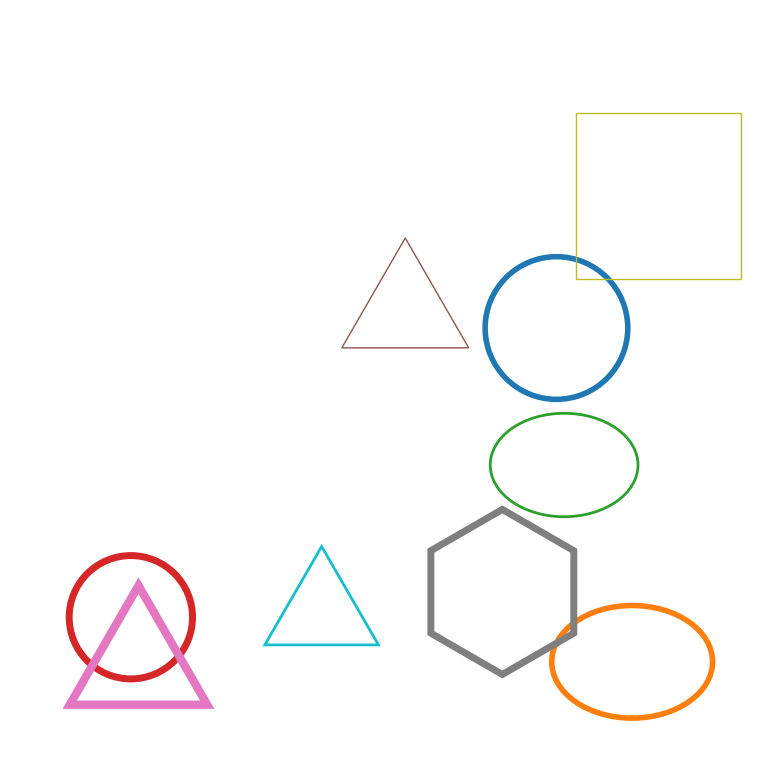[{"shape": "circle", "thickness": 2, "radius": 0.46, "center": [0.723, 0.574]}, {"shape": "oval", "thickness": 2, "radius": 0.52, "center": [0.821, 0.141]}, {"shape": "oval", "thickness": 1, "radius": 0.48, "center": [0.733, 0.396]}, {"shape": "circle", "thickness": 2.5, "radius": 0.4, "center": [0.17, 0.198]}, {"shape": "triangle", "thickness": 0.5, "radius": 0.48, "center": [0.526, 0.596]}, {"shape": "triangle", "thickness": 3, "radius": 0.52, "center": [0.18, 0.136]}, {"shape": "hexagon", "thickness": 2.5, "radius": 0.54, "center": [0.652, 0.231]}, {"shape": "square", "thickness": 0.5, "radius": 0.54, "center": [0.855, 0.746]}, {"shape": "triangle", "thickness": 1, "radius": 0.43, "center": [0.418, 0.205]}]